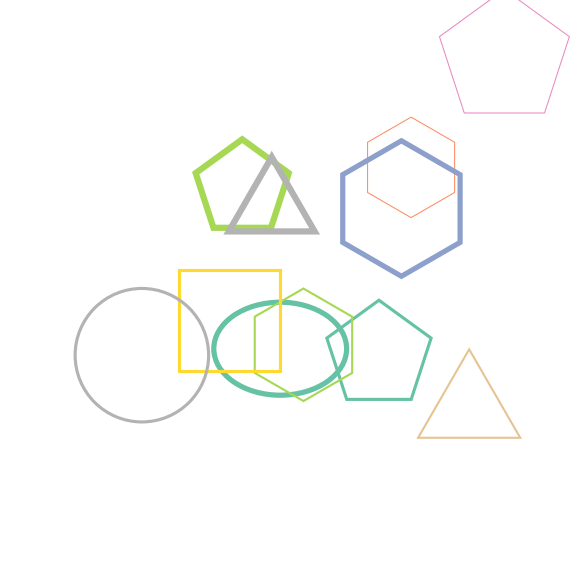[{"shape": "oval", "thickness": 2.5, "radius": 0.58, "center": [0.485, 0.395]}, {"shape": "pentagon", "thickness": 1.5, "radius": 0.47, "center": [0.656, 0.384]}, {"shape": "hexagon", "thickness": 0.5, "radius": 0.44, "center": [0.712, 0.709]}, {"shape": "hexagon", "thickness": 2.5, "radius": 0.59, "center": [0.695, 0.638]}, {"shape": "pentagon", "thickness": 0.5, "radius": 0.59, "center": [0.873, 0.899]}, {"shape": "pentagon", "thickness": 3, "radius": 0.42, "center": [0.419, 0.673]}, {"shape": "hexagon", "thickness": 1, "radius": 0.49, "center": [0.525, 0.402]}, {"shape": "square", "thickness": 1.5, "radius": 0.44, "center": [0.398, 0.445]}, {"shape": "triangle", "thickness": 1, "radius": 0.51, "center": [0.812, 0.292]}, {"shape": "triangle", "thickness": 3, "radius": 0.43, "center": [0.471, 0.641]}, {"shape": "circle", "thickness": 1.5, "radius": 0.58, "center": [0.246, 0.384]}]